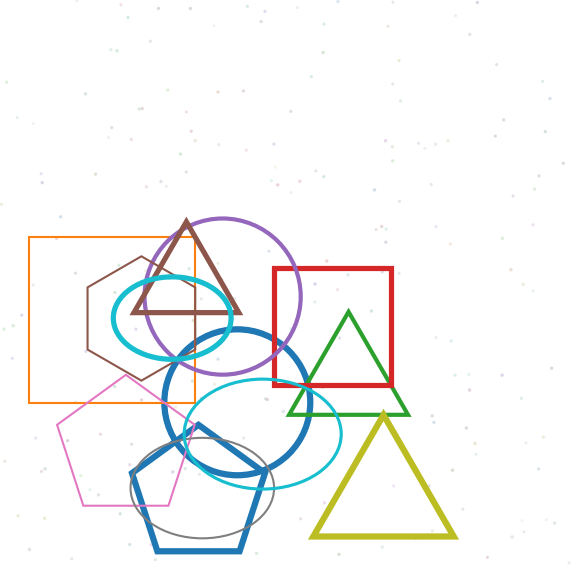[{"shape": "pentagon", "thickness": 3, "radius": 0.61, "center": [0.344, 0.142]}, {"shape": "circle", "thickness": 3, "radius": 0.63, "center": [0.411, 0.303]}, {"shape": "square", "thickness": 1, "radius": 0.72, "center": [0.194, 0.445]}, {"shape": "triangle", "thickness": 2, "radius": 0.59, "center": [0.604, 0.34]}, {"shape": "square", "thickness": 2.5, "radius": 0.5, "center": [0.576, 0.434]}, {"shape": "circle", "thickness": 2, "radius": 0.68, "center": [0.385, 0.486]}, {"shape": "triangle", "thickness": 2.5, "radius": 0.52, "center": [0.323, 0.51]}, {"shape": "hexagon", "thickness": 1, "radius": 0.54, "center": [0.245, 0.448]}, {"shape": "pentagon", "thickness": 1, "radius": 0.63, "center": [0.218, 0.225]}, {"shape": "oval", "thickness": 1, "radius": 0.62, "center": [0.35, 0.154]}, {"shape": "triangle", "thickness": 3, "radius": 0.7, "center": [0.664, 0.14]}, {"shape": "oval", "thickness": 2.5, "radius": 0.51, "center": [0.298, 0.448]}, {"shape": "oval", "thickness": 1.5, "radius": 0.68, "center": [0.455, 0.247]}]